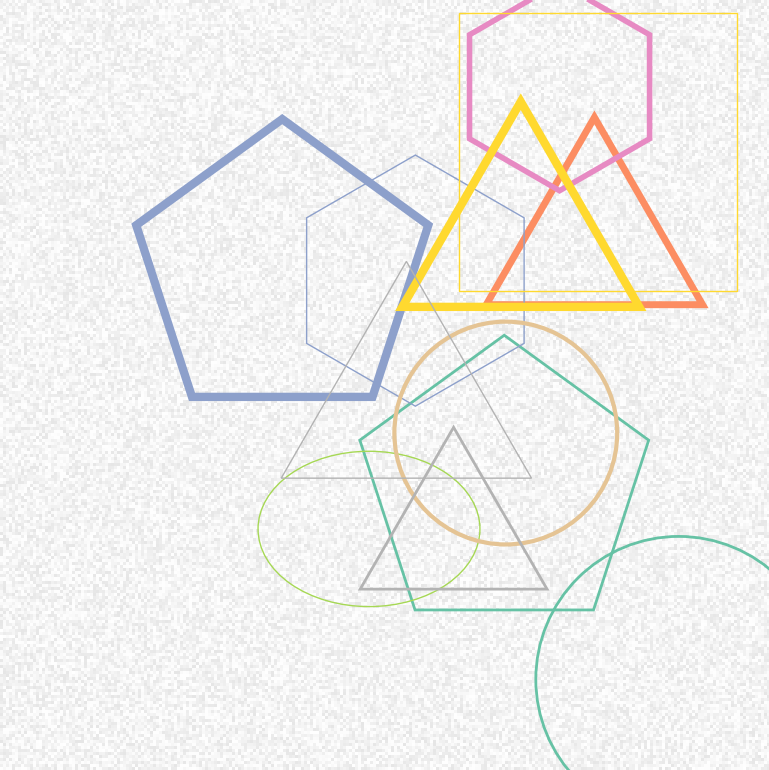[{"shape": "pentagon", "thickness": 1, "radius": 0.99, "center": [0.655, 0.367]}, {"shape": "circle", "thickness": 1, "radius": 0.93, "center": [0.881, 0.118]}, {"shape": "triangle", "thickness": 2.5, "radius": 0.81, "center": [0.772, 0.685]}, {"shape": "pentagon", "thickness": 3, "radius": 1.0, "center": [0.367, 0.646]}, {"shape": "hexagon", "thickness": 0.5, "radius": 0.82, "center": [0.539, 0.636]}, {"shape": "hexagon", "thickness": 2, "radius": 0.68, "center": [0.727, 0.887]}, {"shape": "oval", "thickness": 0.5, "radius": 0.72, "center": [0.479, 0.313]}, {"shape": "square", "thickness": 0.5, "radius": 0.9, "center": [0.777, 0.802]}, {"shape": "triangle", "thickness": 3, "radius": 0.89, "center": [0.676, 0.69]}, {"shape": "circle", "thickness": 1.5, "radius": 0.72, "center": [0.657, 0.438]}, {"shape": "triangle", "thickness": 0.5, "radius": 0.94, "center": [0.528, 0.473]}, {"shape": "triangle", "thickness": 1, "radius": 0.7, "center": [0.589, 0.305]}]